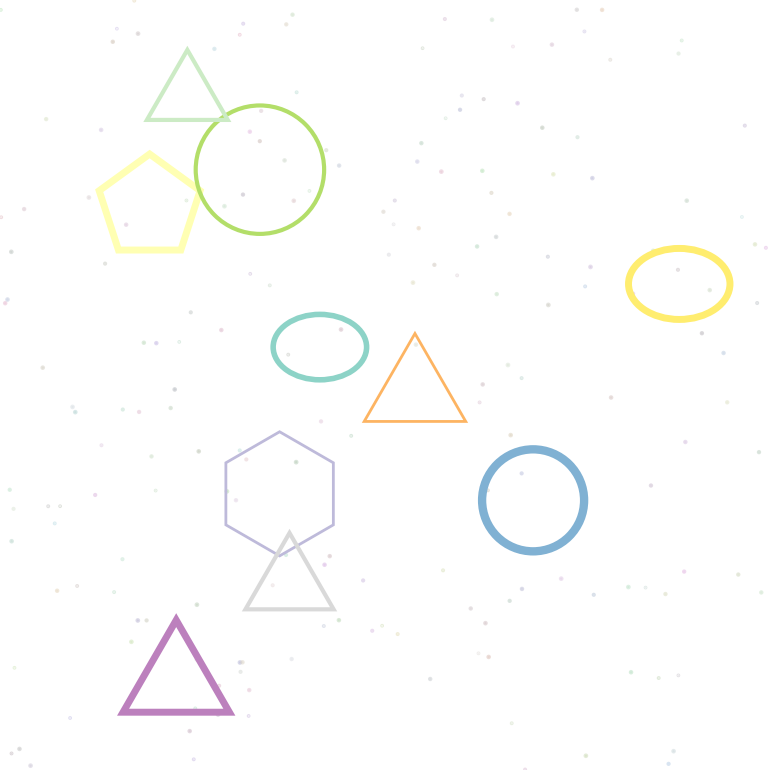[{"shape": "oval", "thickness": 2, "radius": 0.3, "center": [0.415, 0.549]}, {"shape": "pentagon", "thickness": 2.5, "radius": 0.34, "center": [0.194, 0.731]}, {"shape": "hexagon", "thickness": 1, "radius": 0.4, "center": [0.363, 0.359]}, {"shape": "circle", "thickness": 3, "radius": 0.33, "center": [0.692, 0.35]}, {"shape": "triangle", "thickness": 1, "radius": 0.38, "center": [0.539, 0.491]}, {"shape": "circle", "thickness": 1.5, "radius": 0.42, "center": [0.338, 0.78]}, {"shape": "triangle", "thickness": 1.5, "radius": 0.33, "center": [0.376, 0.242]}, {"shape": "triangle", "thickness": 2.5, "radius": 0.4, "center": [0.229, 0.115]}, {"shape": "triangle", "thickness": 1.5, "radius": 0.3, "center": [0.243, 0.875]}, {"shape": "oval", "thickness": 2.5, "radius": 0.33, "center": [0.882, 0.631]}]